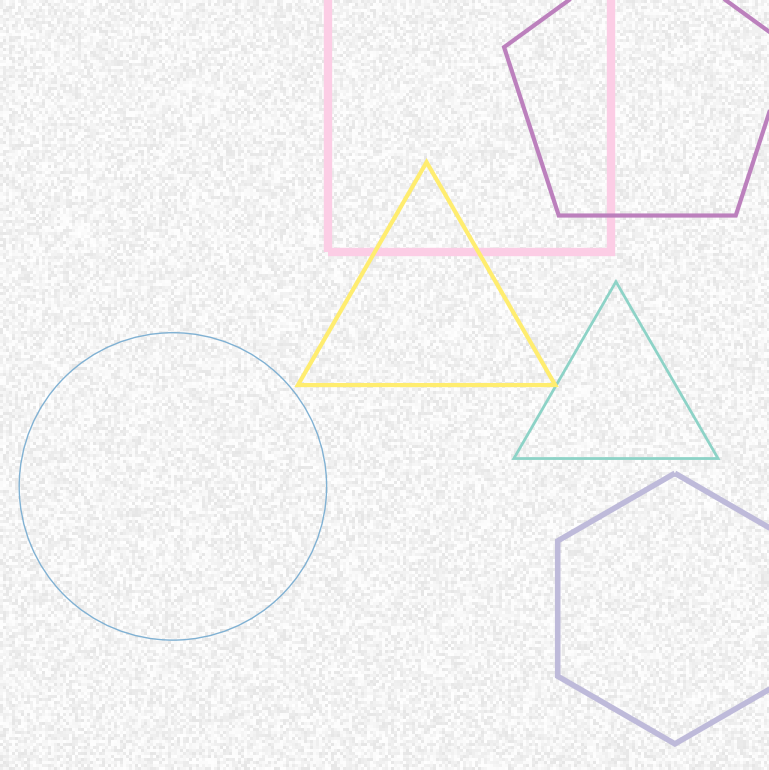[{"shape": "triangle", "thickness": 1, "radius": 0.77, "center": [0.8, 0.481]}, {"shape": "hexagon", "thickness": 2, "radius": 0.88, "center": [0.876, 0.21]}, {"shape": "circle", "thickness": 0.5, "radius": 1.0, "center": [0.225, 0.368]}, {"shape": "square", "thickness": 3, "radius": 0.92, "center": [0.609, 0.857]}, {"shape": "pentagon", "thickness": 1.5, "radius": 0.98, "center": [0.841, 0.878]}, {"shape": "triangle", "thickness": 1.5, "radius": 0.96, "center": [0.554, 0.596]}]